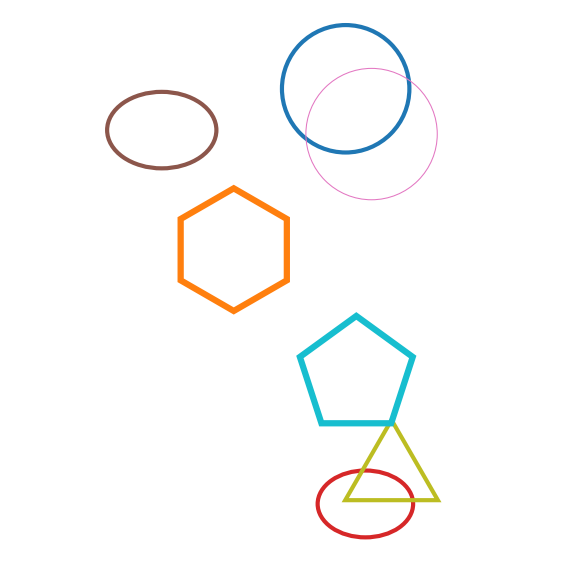[{"shape": "circle", "thickness": 2, "radius": 0.55, "center": [0.599, 0.845]}, {"shape": "hexagon", "thickness": 3, "radius": 0.53, "center": [0.405, 0.567]}, {"shape": "oval", "thickness": 2, "radius": 0.41, "center": [0.633, 0.127]}, {"shape": "oval", "thickness": 2, "radius": 0.47, "center": [0.28, 0.774]}, {"shape": "circle", "thickness": 0.5, "radius": 0.57, "center": [0.643, 0.767]}, {"shape": "triangle", "thickness": 2, "radius": 0.46, "center": [0.678, 0.179]}, {"shape": "pentagon", "thickness": 3, "radius": 0.51, "center": [0.617, 0.349]}]